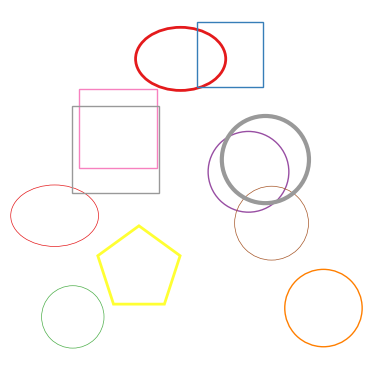[{"shape": "oval", "thickness": 2, "radius": 0.59, "center": [0.469, 0.847]}, {"shape": "oval", "thickness": 0.5, "radius": 0.57, "center": [0.142, 0.44]}, {"shape": "square", "thickness": 1, "radius": 0.42, "center": [0.597, 0.858]}, {"shape": "circle", "thickness": 0.5, "radius": 0.41, "center": [0.189, 0.177]}, {"shape": "circle", "thickness": 1, "radius": 0.52, "center": [0.645, 0.554]}, {"shape": "circle", "thickness": 1, "radius": 0.5, "center": [0.84, 0.2]}, {"shape": "pentagon", "thickness": 2, "radius": 0.56, "center": [0.361, 0.301]}, {"shape": "circle", "thickness": 0.5, "radius": 0.48, "center": [0.705, 0.42]}, {"shape": "square", "thickness": 1, "radius": 0.51, "center": [0.306, 0.666]}, {"shape": "circle", "thickness": 3, "radius": 0.57, "center": [0.689, 0.586]}, {"shape": "square", "thickness": 1, "radius": 0.56, "center": [0.301, 0.612]}]